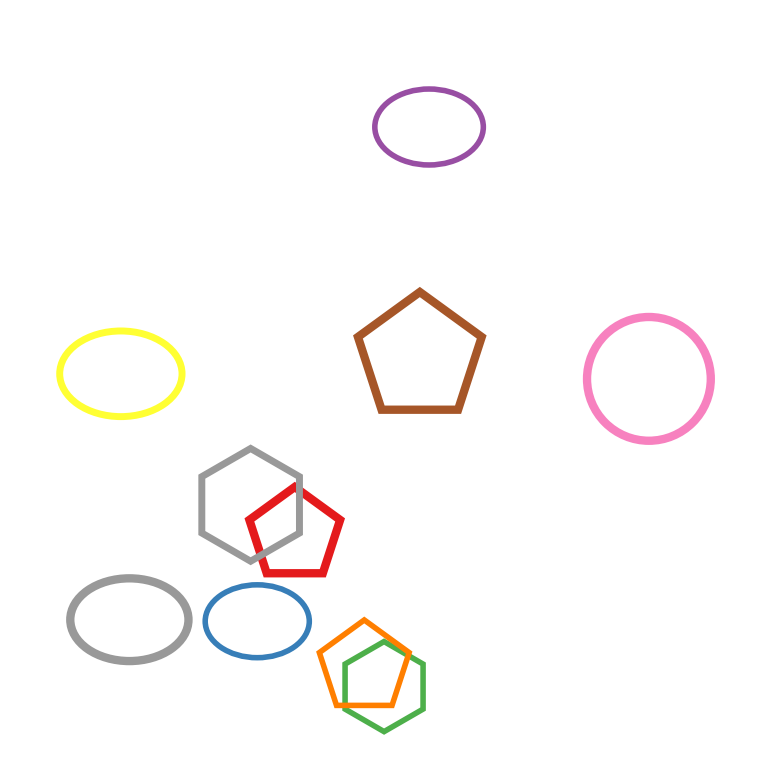[{"shape": "pentagon", "thickness": 3, "radius": 0.31, "center": [0.383, 0.306]}, {"shape": "oval", "thickness": 2, "radius": 0.34, "center": [0.334, 0.193]}, {"shape": "hexagon", "thickness": 2, "radius": 0.29, "center": [0.499, 0.108]}, {"shape": "oval", "thickness": 2, "radius": 0.35, "center": [0.557, 0.835]}, {"shape": "pentagon", "thickness": 2, "radius": 0.31, "center": [0.473, 0.134]}, {"shape": "oval", "thickness": 2.5, "radius": 0.4, "center": [0.157, 0.515]}, {"shape": "pentagon", "thickness": 3, "radius": 0.42, "center": [0.545, 0.536]}, {"shape": "circle", "thickness": 3, "radius": 0.4, "center": [0.843, 0.508]}, {"shape": "hexagon", "thickness": 2.5, "radius": 0.37, "center": [0.326, 0.344]}, {"shape": "oval", "thickness": 3, "radius": 0.38, "center": [0.168, 0.195]}]